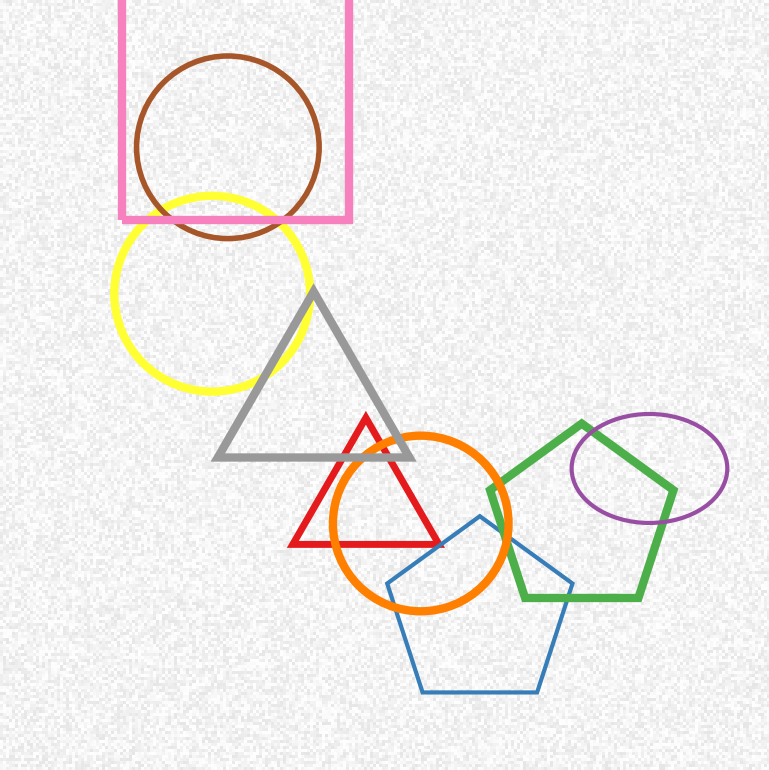[{"shape": "triangle", "thickness": 2.5, "radius": 0.55, "center": [0.475, 0.348]}, {"shape": "pentagon", "thickness": 1.5, "radius": 0.63, "center": [0.623, 0.203]}, {"shape": "pentagon", "thickness": 3, "radius": 0.63, "center": [0.756, 0.325]}, {"shape": "oval", "thickness": 1.5, "radius": 0.51, "center": [0.843, 0.392]}, {"shape": "circle", "thickness": 3, "radius": 0.57, "center": [0.546, 0.32]}, {"shape": "circle", "thickness": 3, "radius": 0.64, "center": [0.276, 0.619]}, {"shape": "circle", "thickness": 2, "radius": 0.59, "center": [0.296, 0.809]}, {"shape": "square", "thickness": 3, "radius": 0.74, "center": [0.306, 0.862]}, {"shape": "triangle", "thickness": 3, "radius": 0.72, "center": [0.407, 0.478]}]